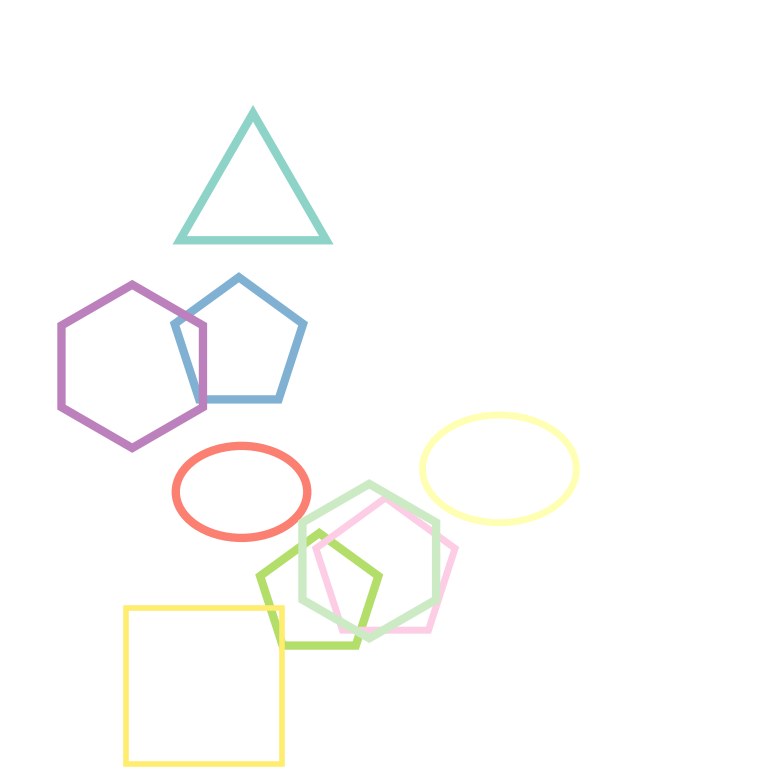[{"shape": "triangle", "thickness": 3, "radius": 0.55, "center": [0.329, 0.743]}, {"shape": "oval", "thickness": 2.5, "radius": 0.5, "center": [0.649, 0.391]}, {"shape": "oval", "thickness": 3, "radius": 0.43, "center": [0.314, 0.361]}, {"shape": "pentagon", "thickness": 3, "radius": 0.44, "center": [0.31, 0.552]}, {"shape": "pentagon", "thickness": 3, "radius": 0.4, "center": [0.415, 0.227]}, {"shape": "pentagon", "thickness": 2.5, "radius": 0.47, "center": [0.501, 0.258]}, {"shape": "hexagon", "thickness": 3, "radius": 0.53, "center": [0.172, 0.524]}, {"shape": "hexagon", "thickness": 3, "radius": 0.5, "center": [0.48, 0.271]}, {"shape": "square", "thickness": 2, "radius": 0.51, "center": [0.265, 0.109]}]